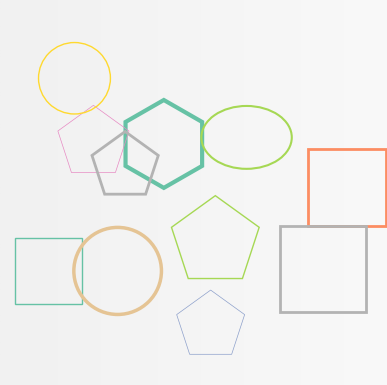[{"shape": "hexagon", "thickness": 3, "radius": 0.57, "center": [0.423, 0.626]}, {"shape": "square", "thickness": 1, "radius": 0.43, "center": [0.126, 0.297]}, {"shape": "square", "thickness": 2, "radius": 0.5, "center": [0.896, 0.513]}, {"shape": "pentagon", "thickness": 0.5, "radius": 0.46, "center": [0.544, 0.154]}, {"shape": "pentagon", "thickness": 0.5, "radius": 0.48, "center": [0.241, 0.63]}, {"shape": "oval", "thickness": 1.5, "radius": 0.58, "center": [0.636, 0.643]}, {"shape": "pentagon", "thickness": 1, "radius": 0.59, "center": [0.556, 0.373]}, {"shape": "circle", "thickness": 1, "radius": 0.46, "center": [0.192, 0.797]}, {"shape": "circle", "thickness": 2.5, "radius": 0.57, "center": [0.304, 0.296]}, {"shape": "square", "thickness": 2, "radius": 0.56, "center": [0.834, 0.301]}, {"shape": "pentagon", "thickness": 2, "radius": 0.45, "center": [0.323, 0.568]}]